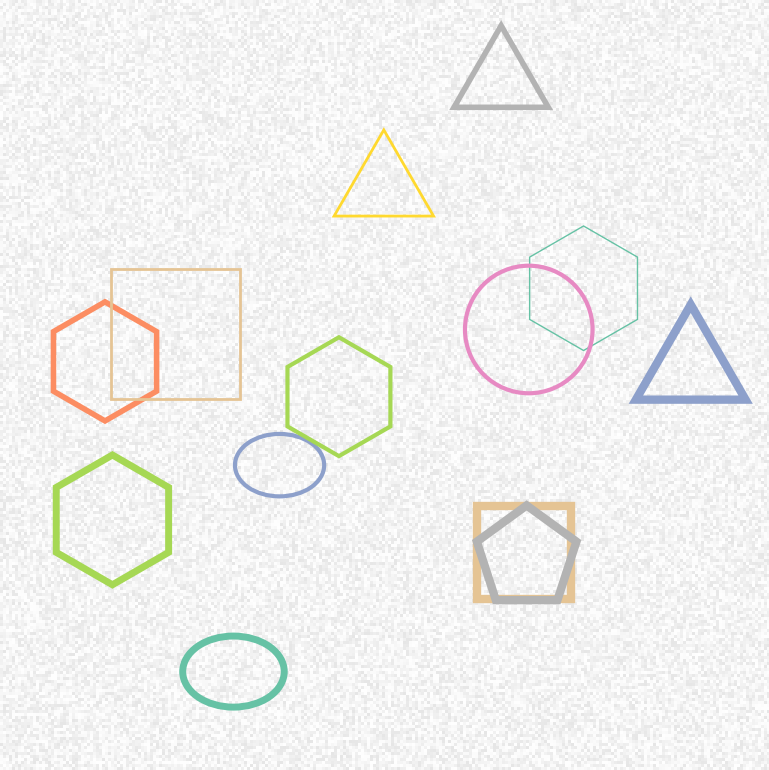[{"shape": "hexagon", "thickness": 0.5, "radius": 0.4, "center": [0.758, 0.626]}, {"shape": "oval", "thickness": 2.5, "radius": 0.33, "center": [0.303, 0.128]}, {"shape": "hexagon", "thickness": 2, "radius": 0.39, "center": [0.136, 0.531]}, {"shape": "oval", "thickness": 1.5, "radius": 0.29, "center": [0.363, 0.396]}, {"shape": "triangle", "thickness": 3, "radius": 0.41, "center": [0.897, 0.522]}, {"shape": "circle", "thickness": 1.5, "radius": 0.41, "center": [0.687, 0.572]}, {"shape": "hexagon", "thickness": 1.5, "radius": 0.39, "center": [0.44, 0.485]}, {"shape": "hexagon", "thickness": 2.5, "radius": 0.42, "center": [0.146, 0.325]}, {"shape": "triangle", "thickness": 1, "radius": 0.37, "center": [0.498, 0.757]}, {"shape": "square", "thickness": 1, "radius": 0.42, "center": [0.228, 0.566]}, {"shape": "square", "thickness": 3, "radius": 0.3, "center": [0.68, 0.282]}, {"shape": "pentagon", "thickness": 3, "radius": 0.34, "center": [0.684, 0.276]}, {"shape": "triangle", "thickness": 2, "radius": 0.35, "center": [0.651, 0.896]}]